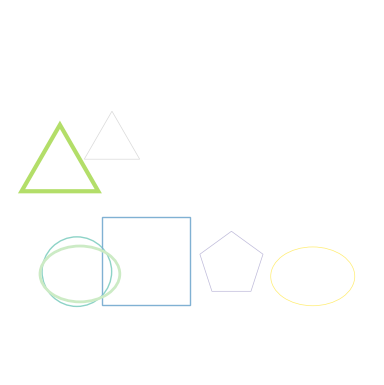[{"shape": "circle", "thickness": 1, "radius": 0.45, "center": [0.2, 0.294]}, {"shape": "pentagon", "thickness": 0.5, "radius": 0.43, "center": [0.601, 0.313]}, {"shape": "square", "thickness": 1, "radius": 0.57, "center": [0.38, 0.323]}, {"shape": "triangle", "thickness": 3, "radius": 0.58, "center": [0.156, 0.561]}, {"shape": "triangle", "thickness": 0.5, "radius": 0.42, "center": [0.291, 0.628]}, {"shape": "oval", "thickness": 2, "radius": 0.52, "center": [0.208, 0.288]}, {"shape": "oval", "thickness": 0.5, "radius": 0.55, "center": [0.812, 0.282]}]